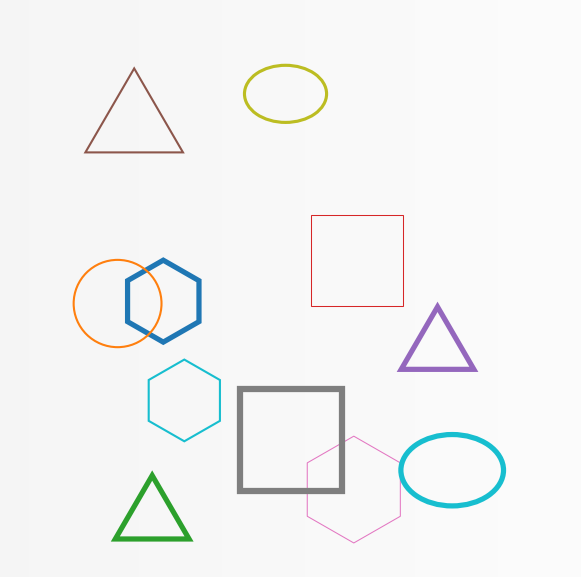[{"shape": "hexagon", "thickness": 2.5, "radius": 0.35, "center": [0.281, 0.478]}, {"shape": "circle", "thickness": 1, "radius": 0.38, "center": [0.202, 0.474]}, {"shape": "triangle", "thickness": 2.5, "radius": 0.37, "center": [0.262, 0.102]}, {"shape": "square", "thickness": 0.5, "radius": 0.4, "center": [0.613, 0.548]}, {"shape": "triangle", "thickness": 2.5, "radius": 0.36, "center": [0.753, 0.396]}, {"shape": "triangle", "thickness": 1, "radius": 0.48, "center": [0.231, 0.784]}, {"shape": "hexagon", "thickness": 0.5, "radius": 0.46, "center": [0.609, 0.151]}, {"shape": "square", "thickness": 3, "radius": 0.44, "center": [0.5, 0.237]}, {"shape": "oval", "thickness": 1.5, "radius": 0.35, "center": [0.491, 0.837]}, {"shape": "oval", "thickness": 2.5, "radius": 0.44, "center": [0.778, 0.185]}, {"shape": "hexagon", "thickness": 1, "radius": 0.35, "center": [0.317, 0.306]}]